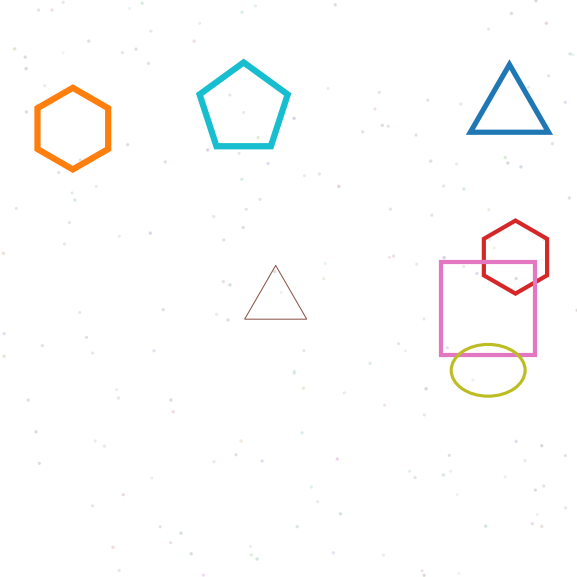[{"shape": "triangle", "thickness": 2.5, "radius": 0.39, "center": [0.882, 0.809]}, {"shape": "hexagon", "thickness": 3, "radius": 0.35, "center": [0.126, 0.776]}, {"shape": "hexagon", "thickness": 2, "radius": 0.32, "center": [0.893, 0.554]}, {"shape": "triangle", "thickness": 0.5, "radius": 0.31, "center": [0.477, 0.477]}, {"shape": "square", "thickness": 2, "radius": 0.4, "center": [0.845, 0.464]}, {"shape": "oval", "thickness": 1.5, "radius": 0.32, "center": [0.845, 0.358]}, {"shape": "pentagon", "thickness": 3, "radius": 0.4, "center": [0.422, 0.811]}]